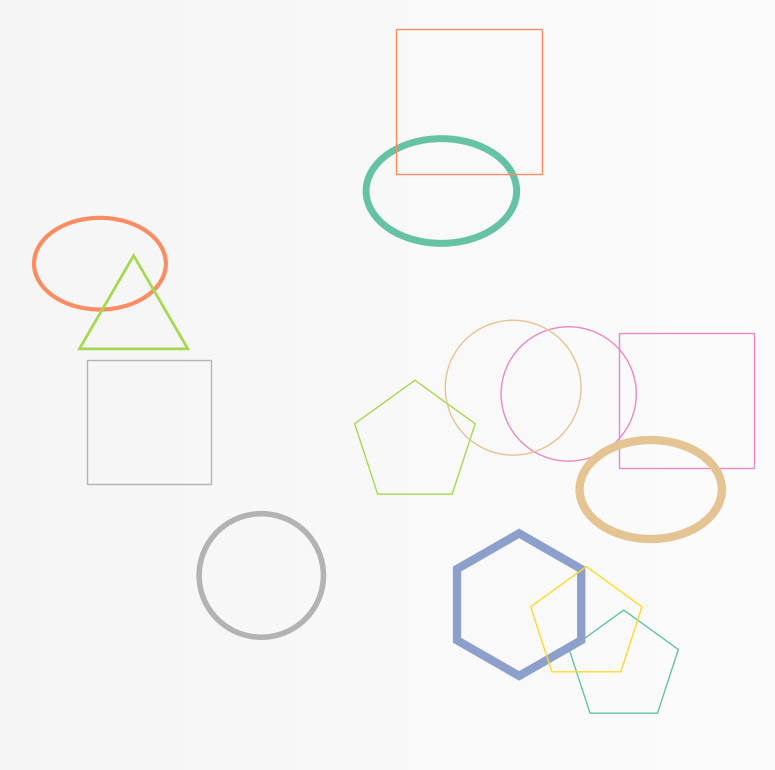[{"shape": "pentagon", "thickness": 0.5, "radius": 0.37, "center": [0.805, 0.134]}, {"shape": "oval", "thickness": 2.5, "radius": 0.49, "center": [0.57, 0.752]}, {"shape": "square", "thickness": 0.5, "radius": 0.47, "center": [0.605, 0.868]}, {"shape": "oval", "thickness": 1.5, "radius": 0.43, "center": [0.129, 0.658]}, {"shape": "hexagon", "thickness": 3, "radius": 0.46, "center": [0.67, 0.215]}, {"shape": "circle", "thickness": 0.5, "radius": 0.44, "center": [0.734, 0.488]}, {"shape": "square", "thickness": 0.5, "radius": 0.44, "center": [0.886, 0.48]}, {"shape": "triangle", "thickness": 1, "radius": 0.4, "center": [0.172, 0.587]}, {"shape": "pentagon", "thickness": 0.5, "radius": 0.41, "center": [0.535, 0.424]}, {"shape": "pentagon", "thickness": 0.5, "radius": 0.38, "center": [0.757, 0.189]}, {"shape": "oval", "thickness": 3, "radius": 0.46, "center": [0.84, 0.364]}, {"shape": "circle", "thickness": 0.5, "radius": 0.44, "center": [0.662, 0.497]}, {"shape": "square", "thickness": 0.5, "radius": 0.4, "center": [0.192, 0.452]}, {"shape": "circle", "thickness": 2, "radius": 0.4, "center": [0.337, 0.253]}]